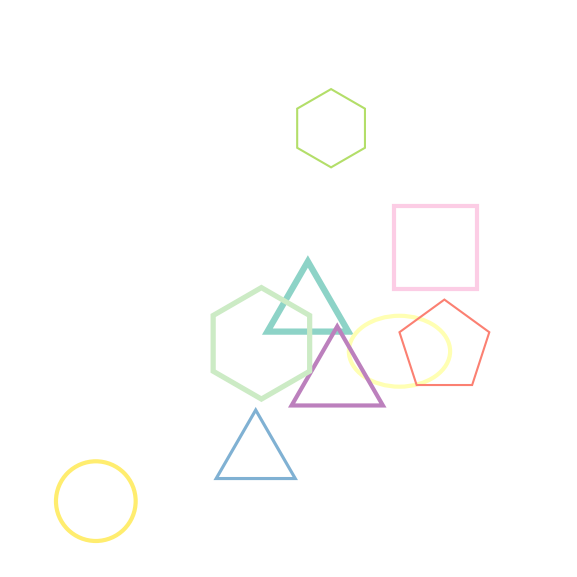[{"shape": "triangle", "thickness": 3, "radius": 0.4, "center": [0.533, 0.465]}, {"shape": "oval", "thickness": 2, "radius": 0.44, "center": [0.692, 0.391]}, {"shape": "pentagon", "thickness": 1, "radius": 0.41, "center": [0.77, 0.399]}, {"shape": "triangle", "thickness": 1.5, "radius": 0.4, "center": [0.443, 0.21]}, {"shape": "hexagon", "thickness": 1, "radius": 0.34, "center": [0.573, 0.777]}, {"shape": "square", "thickness": 2, "radius": 0.36, "center": [0.754, 0.571]}, {"shape": "triangle", "thickness": 2, "radius": 0.46, "center": [0.584, 0.343]}, {"shape": "hexagon", "thickness": 2.5, "radius": 0.48, "center": [0.453, 0.405]}, {"shape": "circle", "thickness": 2, "radius": 0.34, "center": [0.166, 0.131]}]